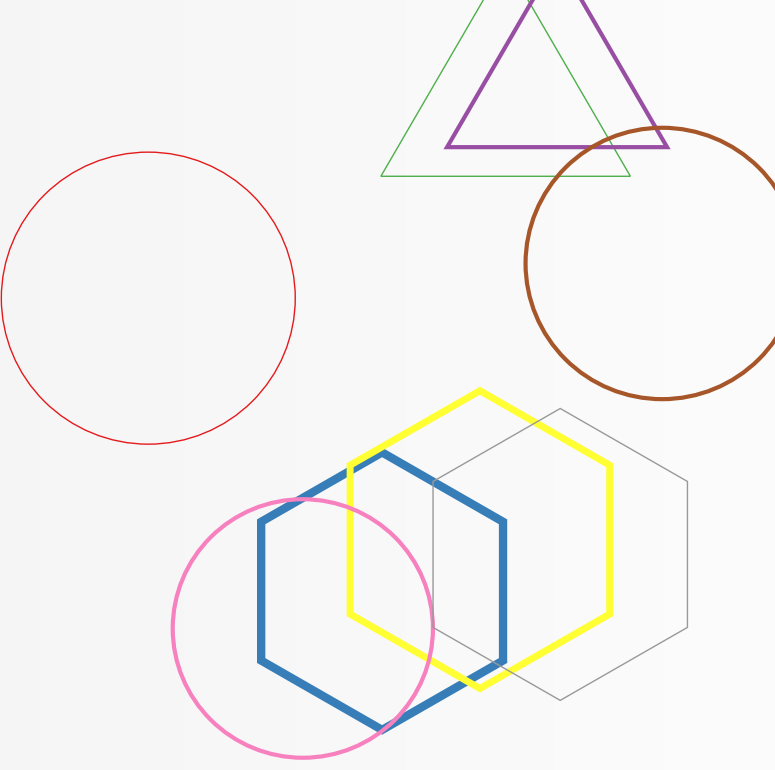[{"shape": "circle", "thickness": 0.5, "radius": 0.95, "center": [0.191, 0.613]}, {"shape": "hexagon", "thickness": 3, "radius": 0.9, "center": [0.493, 0.232]}, {"shape": "triangle", "thickness": 0.5, "radius": 0.93, "center": [0.652, 0.864]}, {"shape": "triangle", "thickness": 1.5, "radius": 0.82, "center": [0.719, 0.891]}, {"shape": "hexagon", "thickness": 2.5, "radius": 0.97, "center": [0.619, 0.299]}, {"shape": "circle", "thickness": 1.5, "radius": 0.88, "center": [0.854, 0.658]}, {"shape": "circle", "thickness": 1.5, "radius": 0.84, "center": [0.391, 0.184]}, {"shape": "hexagon", "thickness": 0.5, "radius": 0.95, "center": [0.723, 0.28]}]